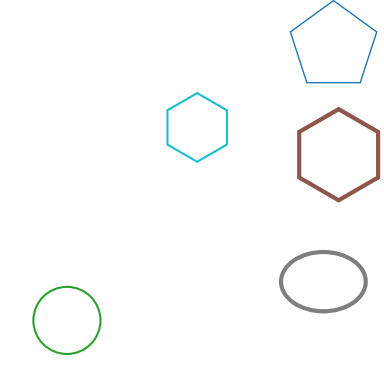[{"shape": "pentagon", "thickness": 1, "radius": 0.59, "center": [0.866, 0.881]}, {"shape": "circle", "thickness": 1.5, "radius": 0.44, "center": [0.174, 0.168]}, {"shape": "hexagon", "thickness": 3, "radius": 0.59, "center": [0.88, 0.598]}, {"shape": "oval", "thickness": 3, "radius": 0.55, "center": [0.84, 0.268]}, {"shape": "hexagon", "thickness": 1.5, "radius": 0.45, "center": [0.512, 0.669]}]